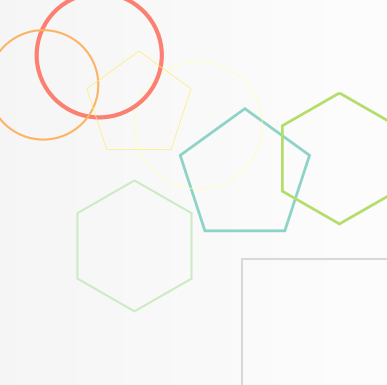[{"shape": "pentagon", "thickness": 2, "radius": 0.88, "center": [0.632, 0.542]}, {"shape": "circle", "thickness": 0.5, "radius": 0.82, "center": [0.512, 0.675]}, {"shape": "circle", "thickness": 3, "radius": 0.81, "center": [0.256, 0.857]}, {"shape": "circle", "thickness": 1.5, "radius": 0.71, "center": [0.112, 0.78]}, {"shape": "hexagon", "thickness": 2, "radius": 0.85, "center": [0.876, 0.588]}, {"shape": "square", "thickness": 1.5, "radius": 0.99, "center": [0.824, 0.13]}, {"shape": "hexagon", "thickness": 1.5, "radius": 0.85, "center": [0.347, 0.361]}, {"shape": "pentagon", "thickness": 0.5, "radius": 0.71, "center": [0.359, 0.726]}]